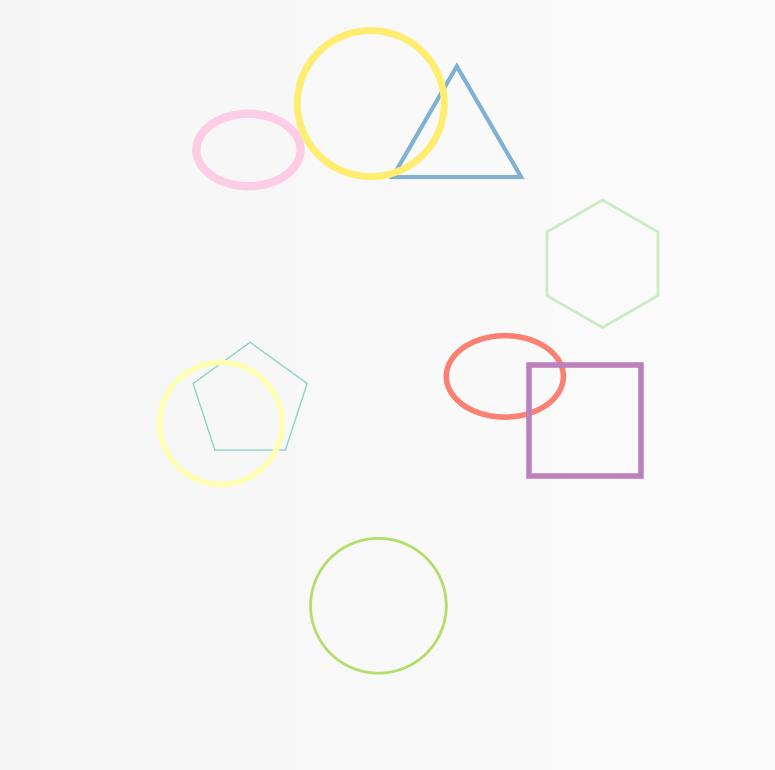[{"shape": "pentagon", "thickness": 0.5, "radius": 0.39, "center": [0.323, 0.478]}, {"shape": "circle", "thickness": 2, "radius": 0.4, "center": [0.285, 0.45]}, {"shape": "oval", "thickness": 2, "radius": 0.38, "center": [0.651, 0.511]}, {"shape": "triangle", "thickness": 1.5, "radius": 0.48, "center": [0.589, 0.818]}, {"shape": "circle", "thickness": 1, "radius": 0.44, "center": [0.488, 0.213]}, {"shape": "oval", "thickness": 3, "radius": 0.34, "center": [0.321, 0.805]}, {"shape": "square", "thickness": 2, "radius": 0.36, "center": [0.755, 0.454]}, {"shape": "hexagon", "thickness": 1, "radius": 0.41, "center": [0.777, 0.657]}, {"shape": "circle", "thickness": 2.5, "radius": 0.47, "center": [0.478, 0.865]}]